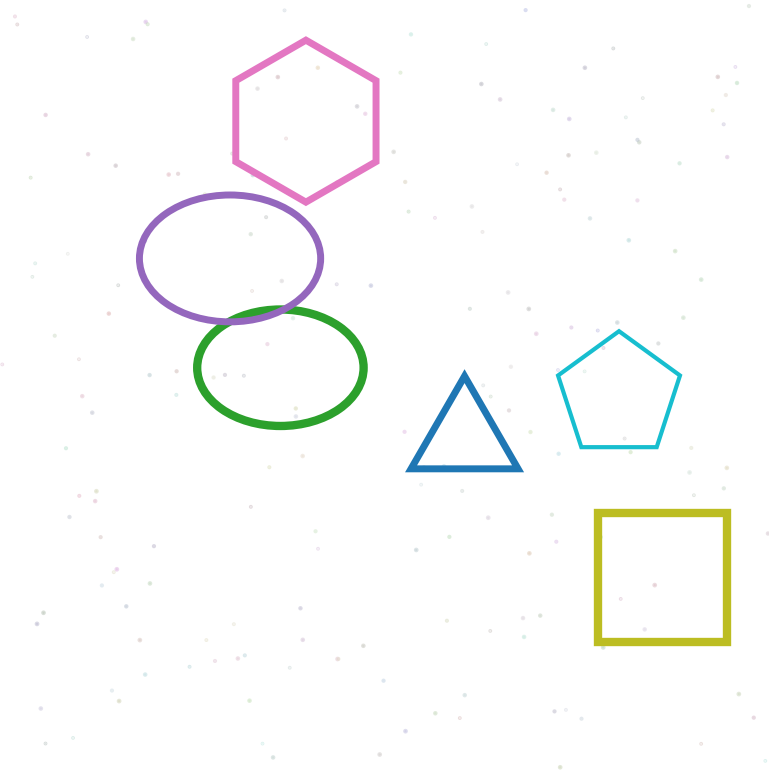[{"shape": "triangle", "thickness": 2.5, "radius": 0.4, "center": [0.603, 0.431]}, {"shape": "oval", "thickness": 3, "radius": 0.54, "center": [0.364, 0.522]}, {"shape": "oval", "thickness": 2.5, "radius": 0.59, "center": [0.299, 0.664]}, {"shape": "hexagon", "thickness": 2.5, "radius": 0.53, "center": [0.397, 0.843]}, {"shape": "square", "thickness": 3, "radius": 0.42, "center": [0.86, 0.25]}, {"shape": "pentagon", "thickness": 1.5, "radius": 0.42, "center": [0.804, 0.487]}]